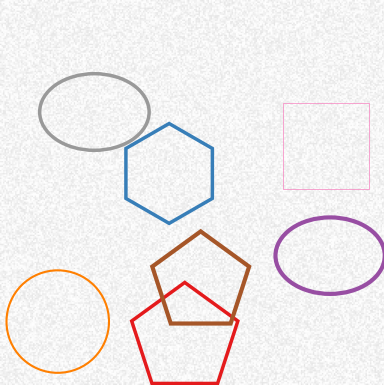[{"shape": "pentagon", "thickness": 2.5, "radius": 0.72, "center": [0.48, 0.121]}, {"shape": "hexagon", "thickness": 2.5, "radius": 0.65, "center": [0.439, 0.549]}, {"shape": "oval", "thickness": 3, "radius": 0.71, "center": [0.857, 0.336]}, {"shape": "circle", "thickness": 1.5, "radius": 0.67, "center": [0.15, 0.165]}, {"shape": "pentagon", "thickness": 3, "radius": 0.66, "center": [0.521, 0.267]}, {"shape": "square", "thickness": 0.5, "radius": 0.55, "center": [0.847, 0.621]}, {"shape": "oval", "thickness": 2.5, "radius": 0.71, "center": [0.245, 0.709]}]